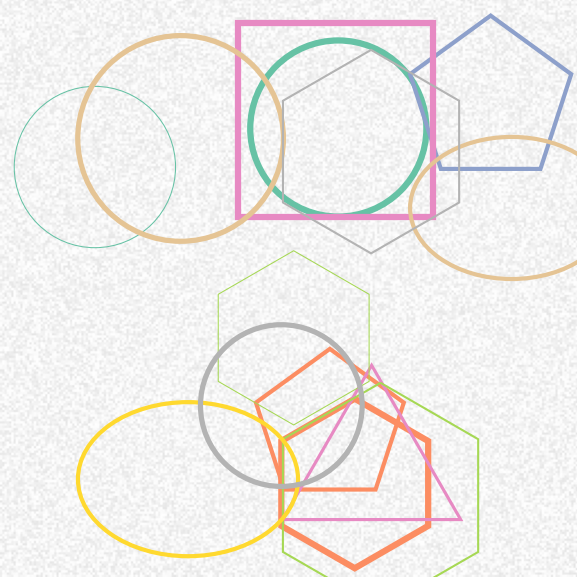[{"shape": "circle", "thickness": 0.5, "radius": 0.7, "center": [0.164, 0.71]}, {"shape": "circle", "thickness": 3, "radius": 0.76, "center": [0.586, 0.777]}, {"shape": "hexagon", "thickness": 3, "radius": 0.73, "center": [0.614, 0.162]}, {"shape": "pentagon", "thickness": 2, "radius": 0.67, "center": [0.571, 0.26]}, {"shape": "pentagon", "thickness": 2, "radius": 0.73, "center": [0.85, 0.825]}, {"shape": "triangle", "thickness": 1.5, "radius": 0.89, "center": [0.643, 0.188]}, {"shape": "square", "thickness": 3, "radius": 0.84, "center": [0.581, 0.791]}, {"shape": "hexagon", "thickness": 0.5, "radius": 0.75, "center": [0.509, 0.414]}, {"shape": "hexagon", "thickness": 1, "radius": 0.98, "center": [0.659, 0.141]}, {"shape": "oval", "thickness": 2, "radius": 0.95, "center": [0.326, 0.169]}, {"shape": "oval", "thickness": 2, "radius": 0.88, "center": [0.886, 0.639]}, {"shape": "circle", "thickness": 2.5, "radius": 0.89, "center": [0.313, 0.759]}, {"shape": "hexagon", "thickness": 1, "radius": 0.88, "center": [0.643, 0.737]}, {"shape": "circle", "thickness": 2.5, "radius": 0.7, "center": [0.487, 0.297]}]